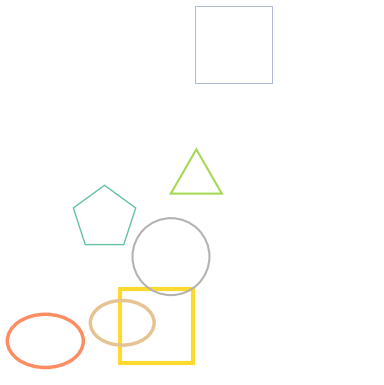[{"shape": "pentagon", "thickness": 1, "radius": 0.43, "center": [0.271, 0.434]}, {"shape": "oval", "thickness": 2.5, "radius": 0.49, "center": [0.118, 0.115]}, {"shape": "square", "thickness": 0.5, "radius": 0.5, "center": [0.607, 0.885]}, {"shape": "triangle", "thickness": 1.5, "radius": 0.38, "center": [0.51, 0.535]}, {"shape": "square", "thickness": 3, "radius": 0.48, "center": [0.407, 0.154]}, {"shape": "oval", "thickness": 2.5, "radius": 0.41, "center": [0.318, 0.161]}, {"shape": "circle", "thickness": 1.5, "radius": 0.5, "center": [0.444, 0.333]}]